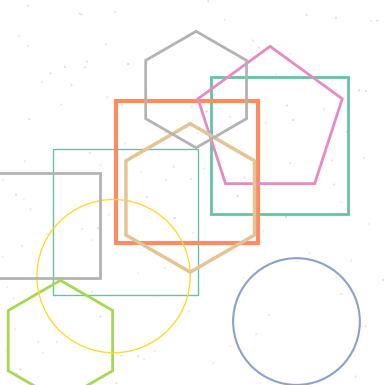[{"shape": "square", "thickness": 1, "radius": 0.94, "center": [0.326, 0.423]}, {"shape": "square", "thickness": 2, "radius": 0.89, "center": [0.726, 0.622]}, {"shape": "square", "thickness": 3, "radius": 0.92, "center": [0.486, 0.554]}, {"shape": "circle", "thickness": 1.5, "radius": 0.82, "center": [0.77, 0.165]}, {"shape": "pentagon", "thickness": 2, "radius": 0.99, "center": [0.702, 0.683]}, {"shape": "hexagon", "thickness": 2, "radius": 0.78, "center": [0.157, 0.115]}, {"shape": "circle", "thickness": 1, "radius": 1.0, "center": [0.295, 0.283]}, {"shape": "hexagon", "thickness": 2.5, "radius": 0.96, "center": [0.494, 0.486]}, {"shape": "square", "thickness": 2, "radius": 0.68, "center": [0.123, 0.414]}, {"shape": "hexagon", "thickness": 2, "radius": 0.76, "center": [0.509, 0.767]}]